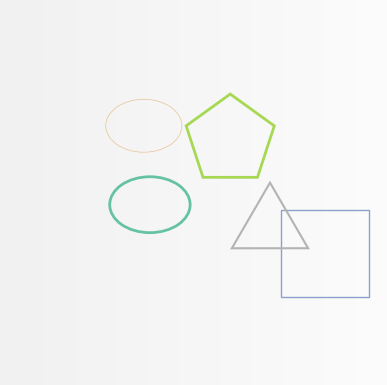[{"shape": "oval", "thickness": 2, "radius": 0.52, "center": [0.387, 0.468]}, {"shape": "square", "thickness": 1, "radius": 0.57, "center": [0.839, 0.342]}, {"shape": "pentagon", "thickness": 2, "radius": 0.6, "center": [0.594, 0.636]}, {"shape": "oval", "thickness": 0.5, "radius": 0.49, "center": [0.371, 0.673]}, {"shape": "triangle", "thickness": 1.5, "radius": 0.57, "center": [0.697, 0.412]}]